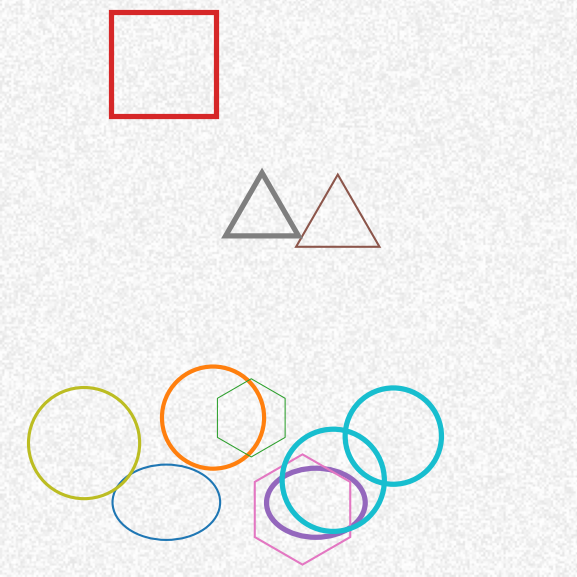[{"shape": "oval", "thickness": 1, "radius": 0.47, "center": [0.288, 0.129]}, {"shape": "circle", "thickness": 2, "radius": 0.44, "center": [0.369, 0.276]}, {"shape": "hexagon", "thickness": 0.5, "radius": 0.34, "center": [0.435, 0.276]}, {"shape": "square", "thickness": 2.5, "radius": 0.45, "center": [0.283, 0.888]}, {"shape": "oval", "thickness": 2.5, "radius": 0.43, "center": [0.547, 0.129]}, {"shape": "triangle", "thickness": 1, "radius": 0.42, "center": [0.585, 0.613]}, {"shape": "hexagon", "thickness": 1, "radius": 0.48, "center": [0.524, 0.117]}, {"shape": "triangle", "thickness": 2.5, "radius": 0.36, "center": [0.454, 0.627]}, {"shape": "circle", "thickness": 1.5, "radius": 0.48, "center": [0.146, 0.232]}, {"shape": "circle", "thickness": 2.5, "radius": 0.42, "center": [0.681, 0.244]}, {"shape": "circle", "thickness": 2.5, "radius": 0.44, "center": [0.577, 0.167]}]